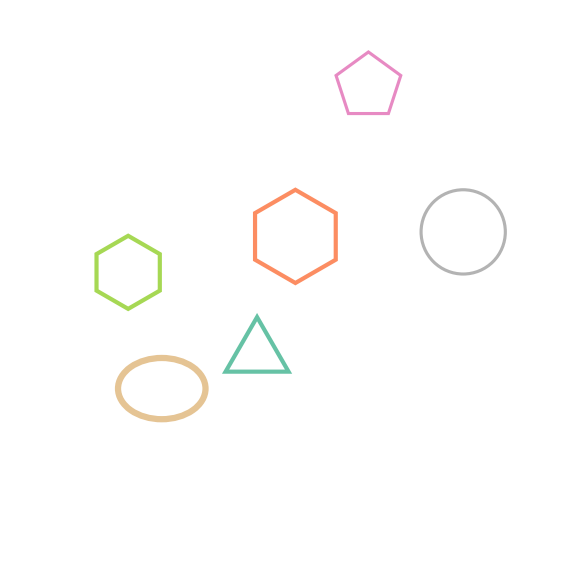[{"shape": "triangle", "thickness": 2, "radius": 0.31, "center": [0.445, 0.387]}, {"shape": "hexagon", "thickness": 2, "radius": 0.4, "center": [0.512, 0.59]}, {"shape": "pentagon", "thickness": 1.5, "radius": 0.29, "center": [0.638, 0.85]}, {"shape": "hexagon", "thickness": 2, "radius": 0.32, "center": [0.222, 0.528]}, {"shape": "oval", "thickness": 3, "radius": 0.38, "center": [0.28, 0.326]}, {"shape": "circle", "thickness": 1.5, "radius": 0.36, "center": [0.802, 0.598]}]